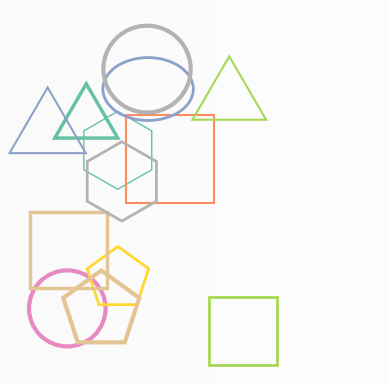[{"shape": "triangle", "thickness": 2.5, "radius": 0.47, "center": [0.223, 0.688]}, {"shape": "hexagon", "thickness": 1, "radius": 0.51, "center": [0.304, 0.61]}, {"shape": "square", "thickness": 1.5, "radius": 0.57, "center": [0.438, 0.586]}, {"shape": "oval", "thickness": 2, "radius": 0.58, "center": [0.382, 0.769]}, {"shape": "triangle", "thickness": 1.5, "radius": 0.57, "center": [0.123, 0.659]}, {"shape": "circle", "thickness": 3, "radius": 0.49, "center": [0.174, 0.199]}, {"shape": "triangle", "thickness": 1.5, "radius": 0.55, "center": [0.592, 0.744]}, {"shape": "square", "thickness": 2, "radius": 0.44, "center": [0.626, 0.14]}, {"shape": "pentagon", "thickness": 2, "radius": 0.42, "center": [0.304, 0.276]}, {"shape": "pentagon", "thickness": 3, "radius": 0.52, "center": [0.261, 0.194]}, {"shape": "square", "thickness": 2.5, "radius": 0.49, "center": [0.176, 0.35]}, {"shape": "circle", "thickness": 3, "radius": 0.56, "center": [0.379, 0.821]}, {"shape": "hexagon", "thickness": 2, "radius": 0.52, "center": [0.314, 0.529]}]